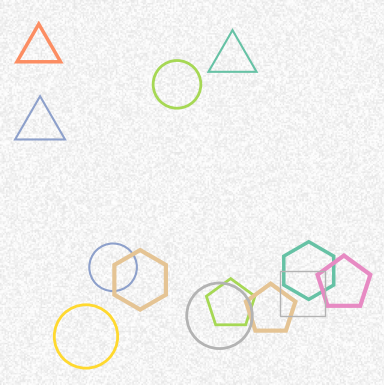[{"shape": "hexagon", "thickness": 2.5, "radius": 0.37, "center": [0.802, 0.297]}, {"shape": "triangle", "thickness": 1.5, "radius": 0.36, "center": [0.604, 0.85]}, {"shape": "triangle", "thickness": 2.5, "radius": 0.33, "center": [0.101, 0.872]}, {"shape": "circle", "thickness": 1.5, "radius": 0.31, "center": [0.294, 0.306]}, {"shape": "triangle", "thickness": 1.5, "radius": 0.37, "center": [0.104, 0.675]}, {"shape": "pentagon", "thickness": 3, "radius": 0.36, "center": [0.893, 0.264]}, {"shape": "circle", "thickness": 2, "radius": 0.31, "center": [0.46, 0.781]}, {"shape": "pentagon", "thickness": 2, "radius": 0.33, "center": [0.599, 0.21]}, {"shape": "circle", "thickness": 2, "radius": 0.41, "center": [0.223, 0.126]}, {"shape": "hexagon", "thickness": 3, "radius": 0.39, "center": [0.364, 0.273]}, {"shape": "pentagon", "thickness": 3, "radius": 0.34, "center": [0.703, 0.196]}, {"shape": "square", "thickness": 1, "radius": 0.3, "center": [0.786, 0.238]}, {"shape": "circle", "thickness": 2, "radius": 0.43, "center": [0.57, 0.18]}]